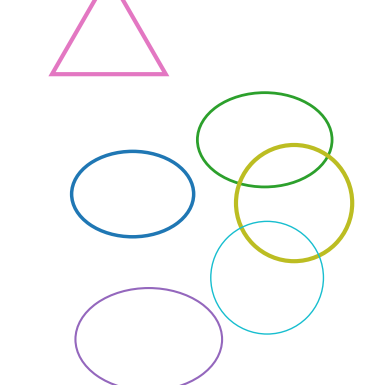[{"shape": "oval", "thickness": 2.5, "radius": 0.79, "center": [0.345, 0.496]}, {"shape": "oval", "thickness": 2, "radius": 0.87, "center": [0.688, 0.637]}, {"shape": "oval", "thickness": 1.5, "radius": 0.95, "center": [0.386, 0.118]}, {"shape": "triangle", "thickness": 3, "radius": 0.85, "center": [0.283, 0.893]}, {"shape": "circle", "thickness": 3, "radius": 0.75, "center": [0.764, 0.473]}, {"shape": "circle", "thickness": 1, "radius": 0.73, "center": [0.694, 0.279]}]